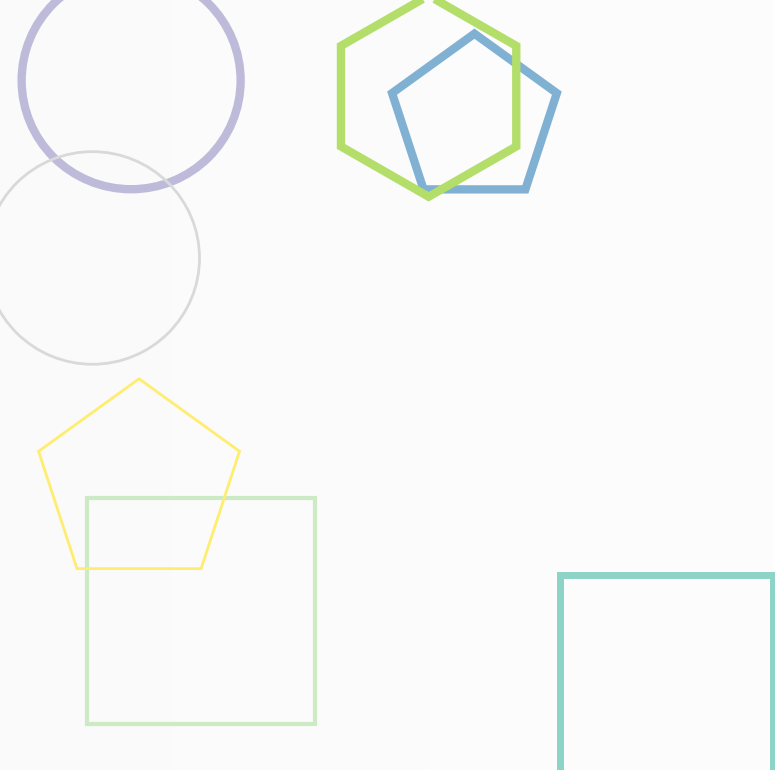[{"shape": "square", "thickness": 2.5, "radius": 0.68, "center": [0.86, 0.117]}, {"shape": "circle", "thickness": 3, "radius": 0.71, "center": [0.169, 0.896]}, {"shape": "pentagon", "thickness": 3, "radius": 0.56, "center": [0.612, 0.844]}, {"shape": "hexagon", "thickness": 3, "radius": 0.65, "center": [0.553, 0.875]}, {"shape": "circle", "thickness": 1, "radius": 0.69, "center": [0.119, 0.665]}, {"shape": "square", "thickness": 1.5, "radius": 0.73, "center": [0.259, 0.207]}, {"shape": "pentagon", "thickness": 1, "radius": 0.68, "center": [0.179, 0.372]}]